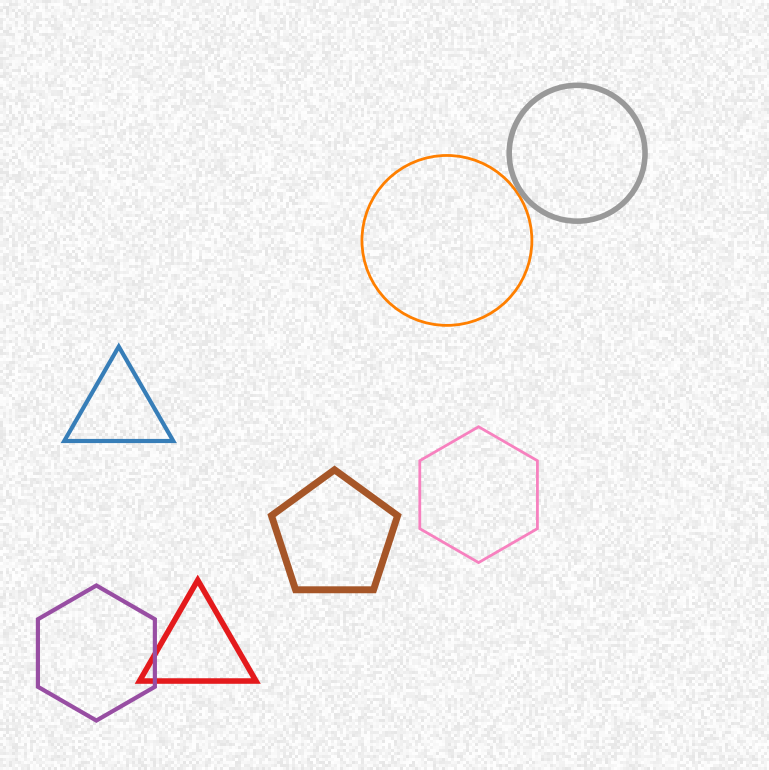[{"shape": "triangle", "thickness": 2, "radius": 0.44, "center": [0.257, 0.159]}, {"shape": "triangle", "thickness": 1.5, "radius": 0.41, "center": [0.154, 0.468]}, {"shape": "hexagon", "thickness": 1.5, "radius": 0.44, "center": [0.125, 0.152]}, {"shape": "circle", "thickness": 1, "radius": 0.55, "center": [0.58, 0.688]}, {"shape": "pentagon", "thickness": 2.5, "radius": 0.43, "center": [0.434, 0.304]}, {"shape": "hexagon", "thickness": 1, "radius": 0.44, "center": [0.622, 0.358]}, {"shape": "circle", "thickness": 2, "radius": 0.44, "center": [0.749, 0.801]}]